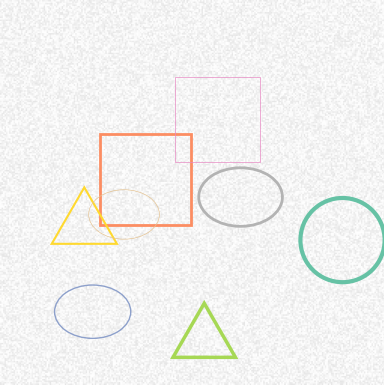[{"shape": "circle", "thickness": 3, "radius": 0.55, "center": [0.89, 0.376]}, {"shape": "square", "thickness": 2, "radius": 0.59, "center": [0.378, 0.534]}, {"shape": "oval", "thickness": 1, "radius": 0.49, "center": [0.241, 0.19]}, {"shape": "square", "thickness": 0.5, "radius": 0.55, "center": [0.565, 0.69]}, {"shape": "triangle", "thickness": 2.5, "radius": 0.47, "center": [0.53, 0.119]}, {"shape": "triangle", "thickness": 1.5, "radius": 0.49, "center": [0.219, 0.416]}, {"shape": "oval", "thickness": 0.5, "radius": 0.46, "center": [0.322, 0.443]}, {"shape": "oval", "thickness": 2, "radius": 0.54, "center": [0.625, 0.488]}]